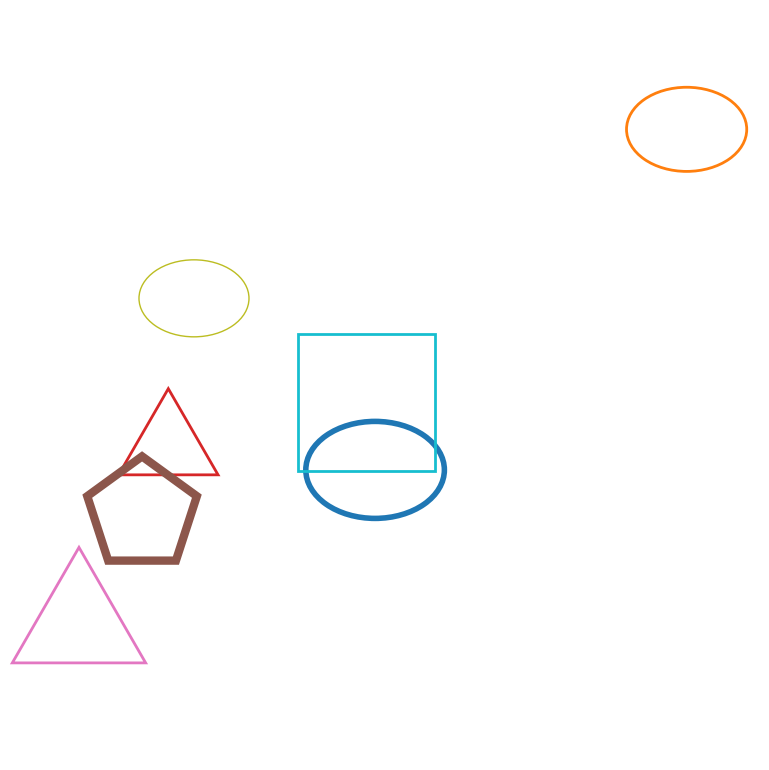[{"shape": "oval", "thickness": 2, "radius": 0.45, "center": [0.487, 0.39]}, {"shape": "oval", "thickness": 1, "radius": 0.39, "center": [0.892, 0.832]}, {"shape": "triangle", "thickness": 1, "radius": 0.37, "center": [0.219, 0.421]}, {"shape": "pentagon", "thickness": 3, "radius": 0.37, "center": [0.184, 0.332]}, {"shape": "triangle", "thickness": 1, "radius": 0.5, "center": [0.103, 0.189]}, {"shape": "oval", "thickness": 0.5, "radius": 0.36, "center": [0.252, 0.613]}, {"shape": "square", "thickness": 1, "radius": 0.45, "center": [0.476, 0.477]}]